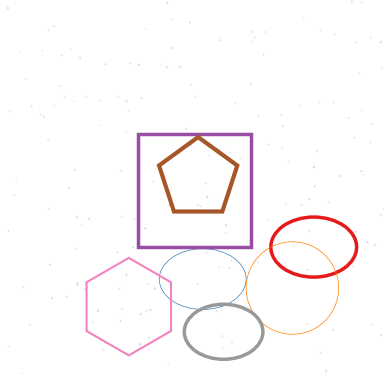[{"shape": "oval", "thickness": 2.5, "radius": 0.56, "center": [0.815, 0.358]}, {"shape": "oval", "thickness": 0.5, "radius": 0.56, "center": [0.527, 0.275]}, {"shape": "square", "thickness": 2.5, "radius": 0.73, "center": [0.504, 0.506]}, {"shape": "circle", "thickness": 0.5, "radius": 0.6, "center": [0.759, 0.252]}, {"shape": "pentagon", "thickness": 3, "radius": 0.53, "center": [0.515, 0.537]}, {"shape": "hexagon", "thickness": 1.5, "radius": 0.63, "center": [0.334, 0.204]}, {"shape": "oval", "thickness": 2.5, "radius": 0.51, "center": [0.581, 0.138]}]